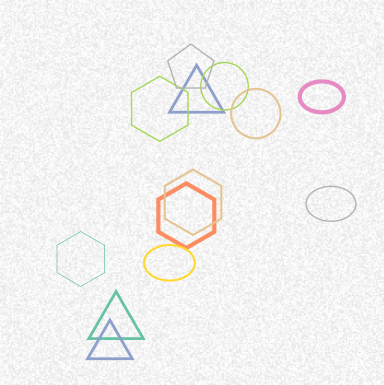[{"shape": "triangle", "thickness": 2, "radius": 0.41, "center": [0.302, 0.161]}, {"shape": "hexagon", "thickness": 0.5, "radius": 0.36, "center": [0.21, 0.327]}, {"shape": "hexagon", "thickness": 3, "radius": 0.42, "center": [0.484, 0.44]}, {"shape": "triangle", "thickness": 2, "radius": 0.41, "center": [0.511, 0.749]}, {"shape": "triangle", "thickness": 2, "radius": 0.33, "center": [0.285, 0.102]}, {"shape": "oval", "thickness": 3, "radius": 0.29, "center": [0.836, 0.748]}, {"shape": "circle", "thickness": 1, "radius": 0.31, "center": [0.583, 0.776]}, {"shape": "hexagon", "thickness": 1, "radius": 0.42, "center": [0.415, 0.717]}, {"shape": "oval", "thickness": 1.5, "radius": 0.33, "center": [0.44, 0.317]}, {"shape": "circle", "thickness": 1.5, "radius": 0.32, "center": [0.665, 0.705]}, {"shape": "hexagon", "thickness": 1.5, "radius": 0.42, "center": [0.501, 0.475]}, {"shape": "oval", "thickness": 1, "radius": 0.32, "center": [0.86, 0.471]}, {"shape": "pentagon", "thickness": 1, "radius": 0.32, "center": [0.496, 0.822]}]